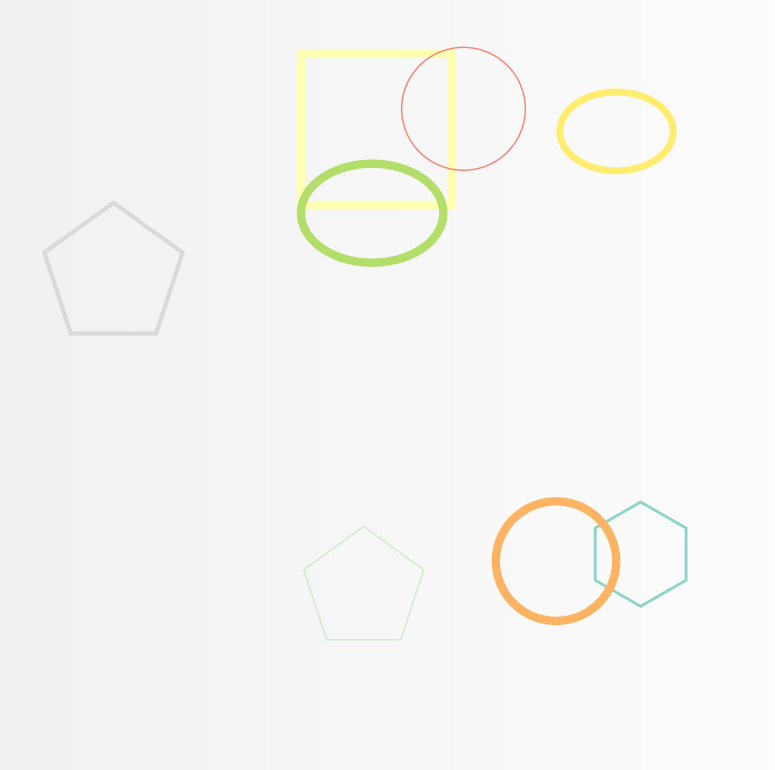[{"shape": "hexagon", "thickness": 1, "radius": 0.34, "center": [0.827, 0.28]}, {"shape": "square", "thickness": 3, "radius": 0.49, "center": [0.486, 0.831]}, {"shape": "circle", "thickness": 0.5, "radius": 0.4, "center": [0.598, 0.859]}, {"shape": "circle", "thickness": 3, "radius": 0.39, "center": [0.717, 0.271]}, {"shape": "oval", "thickness": 3, "radius": 0.46, "center": [0.48, 0.723]}, {"shape": "pentagon", "thickness": 1.5, "radius": 0.47, "center": [0.146, 0.643]}, {"shape": "pentagon", "thickness": 0.5, "radius": 0.41, "center": [0.469, 0.235]}, {"shape": "oval", "thickness": 2.5, "radius": 0.37, "center": [0.795, 0.829]}]